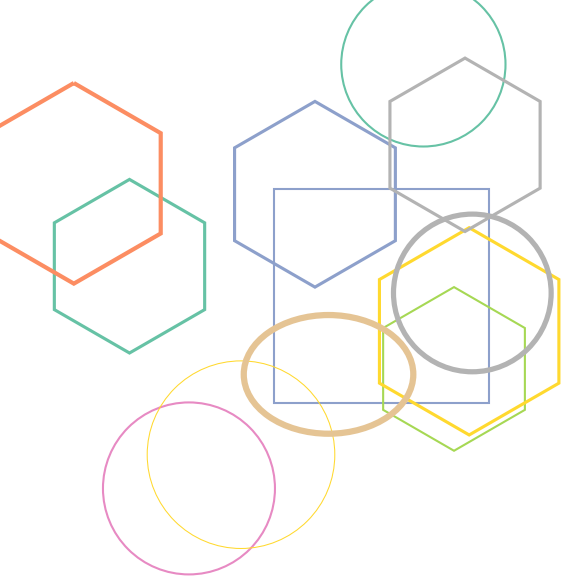[{"shape": "hexagon", "thickness": 1.5, "radius": 0.75, "center": [0.224, 0.538]}, {"shape": "circle", "thickness": 1, "radius": 0.71, "center": [0.733, 0.888]}, {"shape": "hexagon", "thickness": 2, "radius": 0.87, "center": [0.128, 0.682]}, {"shape": "hexagon", "thickness": 1.5, "radius": 0.8, "center": [0.545, 0.663]}, {"shape": "square", "thickness": 1, "radius": 0.93, "center": [0.66, 0.487]}, {"shape": "circle", "thickness": 1, "radius": 0.74, "center": [0.327, 0.153]}, {"shape": "hexagon", "thickness": 1, "radius": 0.71, "center": [0.786, 0.36]}, {"shape": "circle", "thickness": 0.5, "radius": 0.81, "center": [0.417, 0.212]}, {"shape": "hexagon", "thickness": 1.5, "radius": 0.9, "center": [0.812, 0.425]}, {"shape": "oval", "thickness": 3, "radius": 0.73, "center": [0.569, 0.351]}, {"shape": "hexagon", "thickness": 1.5, "radius": 0.75, "center": [0.805, 0.748]}, {"shape": "circle", "thickness": 2.5, "radius": 0.68, "center": [0.818, 0.492]}]